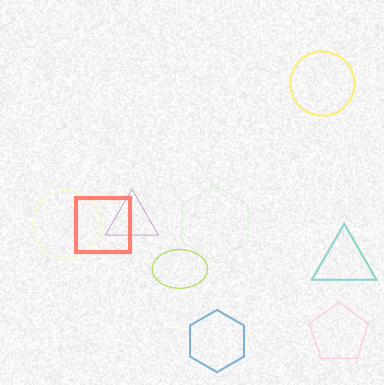[{"shape": "triangle", "thickness": 1.5, "radius": 0.48, "center": [0.894, 0.322]}, {"shape": "circle", "thickness": 0.5, "radius": 0.44, "center": [0.173, 0.417]}, {"shape": "square", "thickness": 3, "radius": 0.35, "center": [0.269, 0.416]}, {"shape": "hexagon", "thickness": 1.5, "radius": 0.4, "center": [0.564, 0.114]}, {"shape": "oval", "thickness": 1, "radius": 0.36, "center": [0.467, 0.301]}, {"shape": "pentagon", "thickness": 1, "radius": 0.4, "center": [0.88, 0.135]}, {"shape": "triangle", "thickness": 0.5, "radius": 0.4, "center": [0.343, 0.429]}, {"shape": "hexagon", "thickness": 0.5, "radius": 0.49, "center": [0.559, 0.419]}, {"shape": "circle", "thickness": 1.5, "radius": 0.42, "center": [0.837, 0.783]}]